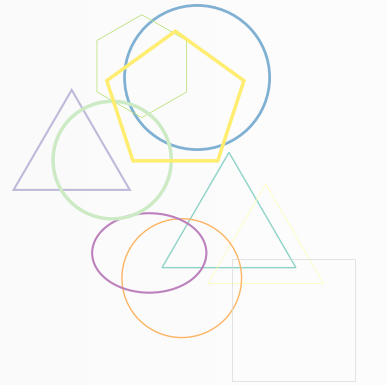[{"shape": "triangle", "thickness": 1, "radius": 1.0, "center": [0.591, 0.405]}, {"shape": "triangle", "thickness": 0.5, "radius": 0.86, "center": [0.686, 0.35]}, {"shape": "triangle", "thickness": 1.5, "radius": 0.87, "center": [0.185, 0.593]}, {"shape": "circle", "thickness": 2, "radius": 0.94, "center": [0.509, 0.799]}, {"shape": "circle", "thickness": 1, "radius": 0.77, "center": [0.469, 0.278]}, {"shape": "hexagon", "thickness": 0.5, "radius": 0.67, "center": [0.366, 0.828]}, {"shape": "square", "thickness": 0.5, "radius": 0.79, "center": [0.758, 0.169]}, {"shape": "oval", "thickness": 1.5, "radius": 0.74, "center": [0.385, 0.343]}, {"shape": "circle", "thickness": 2.5, "radius": 0.76, "center": [0.289, 0.584]}, {"shape": "pentagon", "thickness": 2.5, "radius": 0.93, "center": [0.452, 0.733]}]